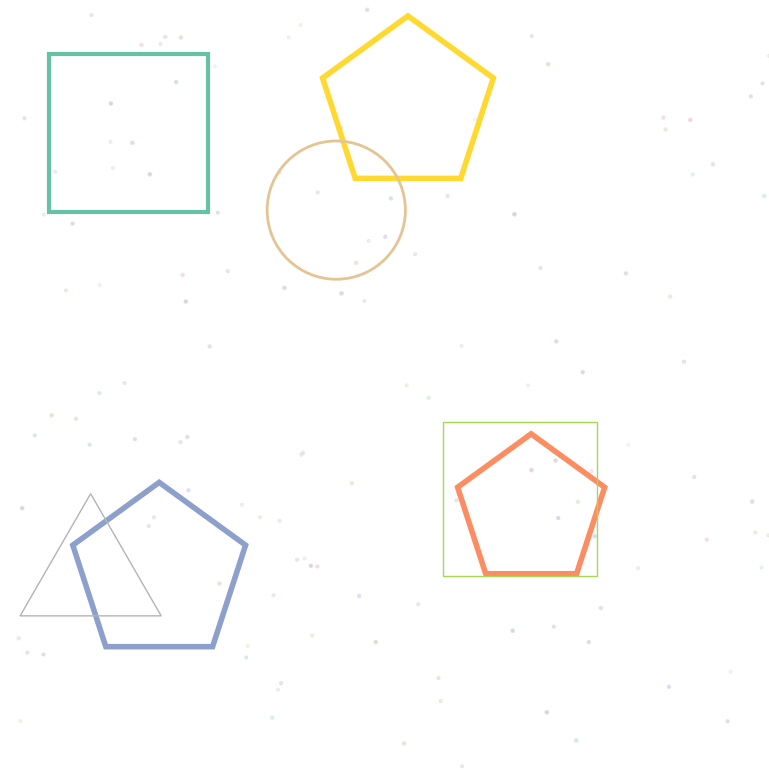[{"shape": "square", "thickness": 1.5, "radius": 0.51, "center": [0.167, 0.827]}, {"shape": "pentagon", "thickness": 2, "radius": 0.5, "center": [0.69, 0.336]}, {"shape": "pentagon", "thickness": 2, "radius": 0.59, "center": [0.207, 0.256]}, {"shape": "square", "thickness": 0.5, "radius": 0.5, "center": [0.675, 0.352]}, {"shape": "pentagon", "thickness": 2, "radius": 0.58, "center": [0.53, 0.863]}, {"shape": "circle", "thickness": 1, "radius": 0.45, "center": [0.437, 0.727]}, {"shape": "triangle", "thickness": 0.5, "radius": 0.53, "center": [0.118, 0.253]}]